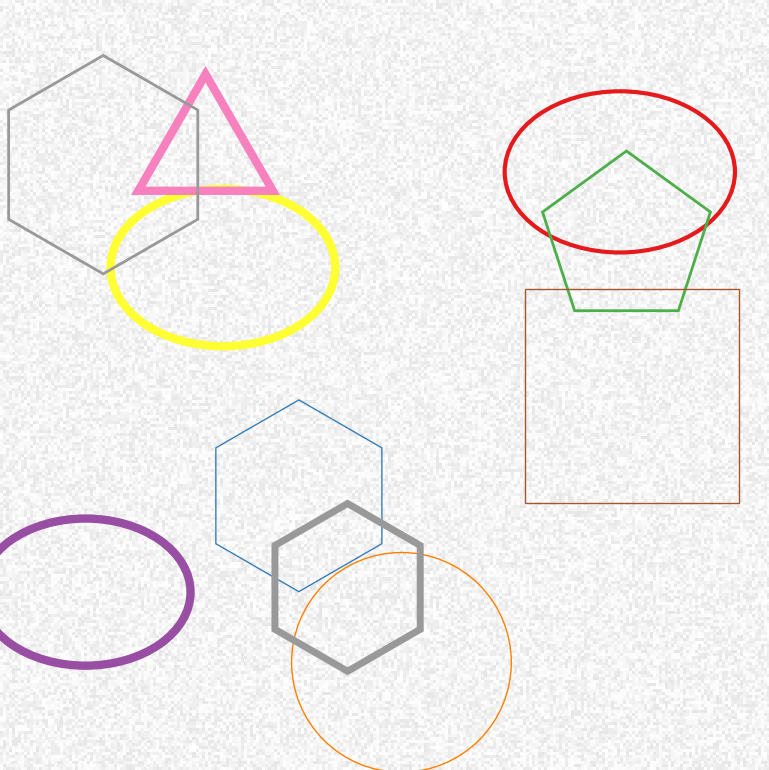[{"shape": "oval", "thickness": 1.5, "radius": 0.75, "center": [0.805, 0.777]}, {"shape": "hexagon", "thickness": 0.5, "radius": 0.62, "center": [0.388, 0.356]}, {"shape": "pentagon", "thickness": 1, "radius": 0.57, "center": [0.814, 0.689]}, {"shape": "oval", "thickness": 3, "radius": 0.68, "center": [0.111, 0.231]}, {"shape": "circle", "thickness": 0.5, "radius": 0.71, "center": [0.521, 0.14]}, {"shape": "oval", "thickness": 3, "radius": 0.73, "center": [0.29, 0.652]}, {"shape": "square", "thickness": 0.5, "radius": 0.7, "center": [0.821, 0.485]}, {"shape": "triangle", "thickness": 3, "radius": 0.5, "center": [0.267, 0.803]}, {"shape": "hexagon", "thickness": 1, "radius": 0.71, "center": [0.134, 0.786]}, {"shape": "hexagon", "thickness": 2.5, "radius": 0.54, "center": [0.451, 0.237]}]